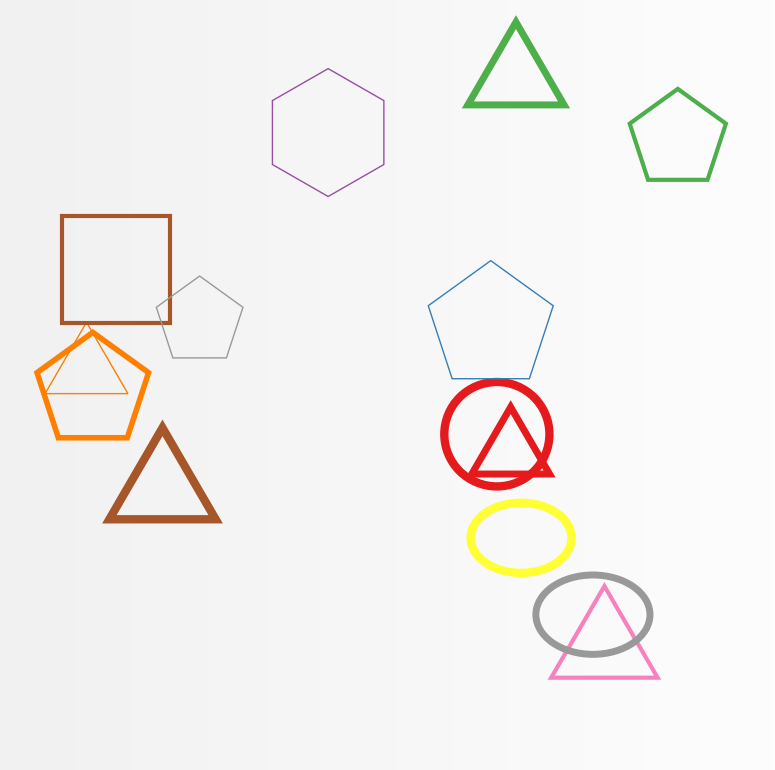[{"shape": "circle", "thickness": 3, "radius": 0.34, "center": [0.641, 0.436]}, {"shape": "triangle", "thickness": 2.5, "radius": 0.29, "center": [0.659, 0.413]}, {"shape": "pentagon", "thickness": 0.5, "radius": 0.42, "center": [0.633, 0.577]}, {"shape": "triangle", "thickness": 2.5, "radius": 0.36, "center": [0.666, 0.9]}, {"shape": "pentagon", "thickness": 1.5, "radius": 0.33, "center": [0.875, 0.819]}, {"shape": "hexagon", "thickness": 0.5, "radius": 0.42, "center": [0.423, 0.828]}, {"shape": "pentagon", "thickness": 2, "radius": 0.38, "center": [0.12, 0.493]}, {"shape": "triangle", "thickness": 0.5, "radius": 0.31, "center": [0.112, 0.52]}, {"shape": "oval", "thickness": 3, "radius": 0.33, "center": [0.672, 0.302]}, {"shape": "triangle", "thickness": 3, "radius": 0.4, "center": [0.21, 0.365]}, {"shape": "square", "thickness": 1.5, "radius": 0.35, "center": [0.15, 0.65]}, {"shape": "triangle", "thickness": 1.5, "radius": 0.4, "center": [0.78, 0.16]}, {"shape": "pentagon", "thickness": 0.5, "radius": 0.29, "center": [0.258, 0.583]}, {"shape": "oval", "thickness": 2.5, "radius": 0.37, "center": [0.765, 0.202]}]